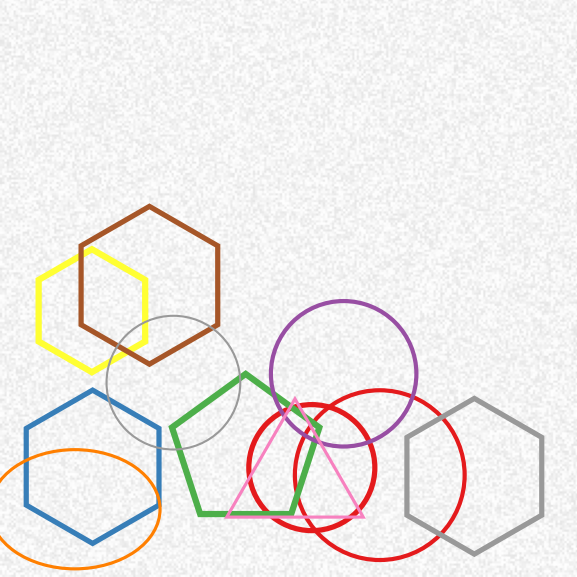[{"shape": "circle", "thickness": 2.5, "radius": 0.55, "center": [0.54, 0.189]}, {"shape": "circle", "thickness": 2, "radius": 0.73, "center": [0.658, 0.176]}, {"shape": "hexagon", "thickness": 2.5, "radius": 0.66, "center": [0.16, 0.191]}, {"shape": "pentagon", "thickness": 3, "radius": 0.67, "center": [0.425, 0.218]}, {"shape": "circle", "thickness": 2, "radius": 0.63, "center": [0.595, 0.352]}, {"shape": "oval", "thickness": 1.5, "radius": 0.74, "center": [0.13, 0.117]}, {"shape": "hexagon", "thickness": 3, "radius": 0.53, "center": [0.159, 0.461]}, {"shape": "hexagon", "thickness": 2.5, "radius": 0.68, "center": [0.259, 0.505]}, {"shape": "triangle", "thickness": 1.5, "radius": 0.68, "center": [0.511, 0.172]}, {"shape": "hexagon", "thickness": 2.5, "radius": 0.67, "center": [0.821, 0.174]}, {"shape": "circle", "thickness": 1, "radius": 0.58, "center": [0.3, 0.337]}]